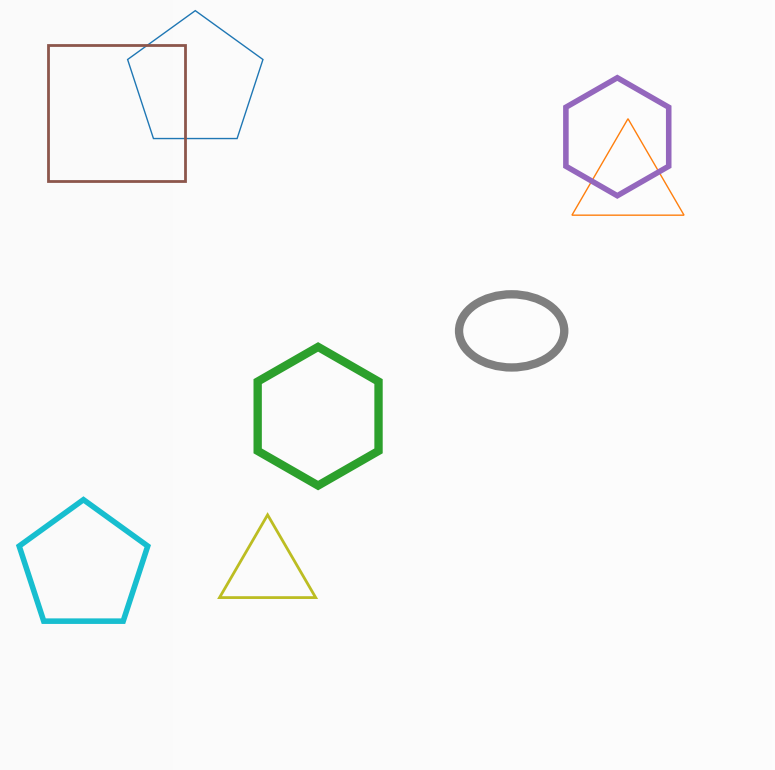[{"shape": "pentagon", "thickness": 0.5, "radius": 0.46, "center": [0.252, 0.894]}, {"shape": "triangle", "thickness": 0.5, "radius": 0.42, "center": [0.81, 0.762]}, {"shape": "hexagon", "thickness": 3, "radius": 0.45, "center": [0.41, 0.459]}, {"shape": "hexagon", "thickness": 2, "radius": 0.38, "center": [0.797, 0.822]}, {"shape": "square", "thickness": 1, "radius": 0.44, "center": [0.15, 0.853]}, {"shape": "oval", "thickness": 3, "radius": 0.34, "center": [0.66, 0.57]}, {"shape": "triangle", "thickness": 1, "radius": 0.36, "center": [0.345, 0.26]}, {"shape": "pentagon", "thickness": 2, "radius": 0.44, "center": [0.108, 0.264]}]